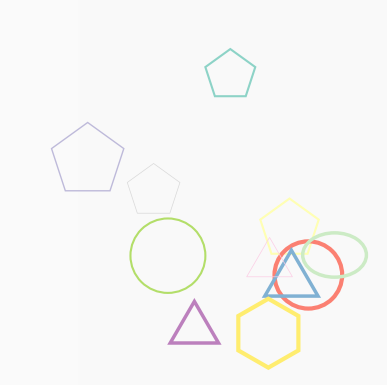[{"shape": "pentagon", "thickness": 1.5, "radius": 0.34, "center": [0.594, 0.805]}, {"shape": "pentagon", "thickness": 1.5, "radius": 0.4, "center": [0.747, 0.405]}, {"shape": "pentagon", "thickness": 1, "radius": 0.49, "center": [0.226, 0.584]}, {"shape": "circle", "thickness": 3, "radius": 0.44, "center": [0.796, 0.286]}, {"shape": "triangle", "thickness": 2.5, "radius": 0.4, "center": [0.752, 0.271]}, {"shape": "circle", "thickness": 1.5, "radius": 0.48, "center": [0.433, 0.336]}, {"shape": "triangle", "thickness": 0.5, "radius": 0.34, "center": [0.696, 0.315]}, {"shape": "pentagon", "thickness": 0.5, "radius": 0.36, "center": [0.396, 0.504]}, {"shape": "triangle", "thickness": 2.5, "radius": 0.36, "center": [0.502, 0.145]}, {"shape": "oval", "thickness": 2.5, "radius": 0.41, "center": [0.863, 0.338]}, {"shape": "hexagon", "thickness": 3, "radius": 0.45, "center": [0.693, 0.135]}]